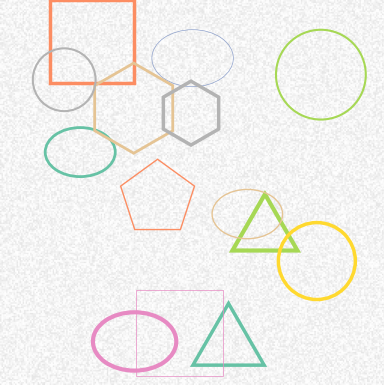[{"shape": "triangle", "thickness": 2.5, "radius": 0.53, "center": [0.594, 0.105]}, {"shape": "oval", "thickness": 2, "radius": 0.45, "center": [0.208, 0.605]}, {"shape": "square", "thickness": 2.5, "radius": 0.54, "center": [0.239, 0.892]}, {"shape": "pentagon", "thickness": 1, "radius": 0.5, "center": [0.409, 0.485]}, {"shape": "oval", "thickness": 0.5, "radius": 0.53, "center": [0.5, 0.849]}, {"shape": "square", "thickness": 0.5, "radius": 0.56, "center": [0.467, 0.135]}, {"shape": "oval", "thickness": 3, "radius": 0.54, "center": [0.35, 0.113]}, {"shape": "triangle", "thickness": 3, "radius": 0.49, "center": [0.688, 0.398]}, {"shape": "circle", "thickness": 1.5, "radius": 0.58, "center": [0.833, 0.806]}, {"shape": "circle", "thickness": 2.5, "radius": 0.5, "center": [0.823, 0.322]}, {"shape": "oval", "thickness": 1, "radius": 0.46, "center": [0.642, 0.444]}, {"shape": "hexagon", "thickness": 2, "radius": 0.59, "center": [0.347, 0.719]}, {"shape": "hexagon", "thickness": 2.5, "radius": 0.41, "center": [0.496, 0.706]}, {"shape": "circle", "thickness": 1.5, "radius": 0.41, "center": [0.167, 0.793]}]